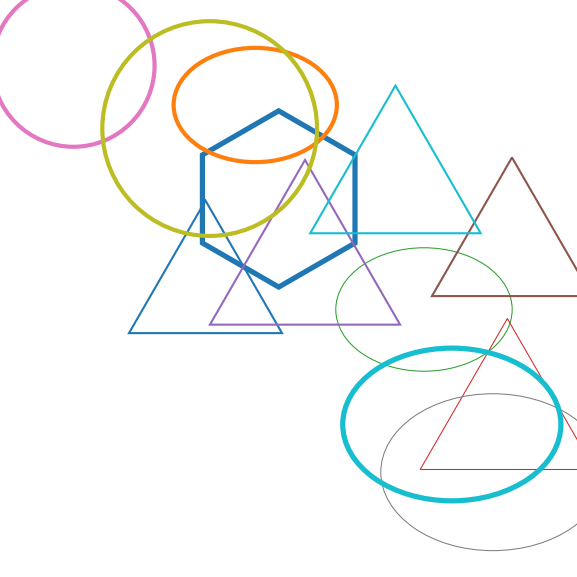[{"shape": "hexagon", "thickness": 2.5, "radius": 0.76, "center": [0.483, 0.655]}, {"shape": "triangle", "thickness": 1, "radius": 0.77, "center": [0.356, 0.499]}, {"shape": "oval", "thickness": 2, "radius": 0.71, "center": [0.442, 0.817]}, {"shape": "oval", "thickness": 0.5, "radius": 0.76, "center": [0.734, 0.463]}, {"shape": "triangle", "thickness": 0.5, "radius": 0.87, "center": [0.878, 0.273]}, {"shape": "triangle", "thickness": 1, "radius": 0.95, "center": [0.528, 0.532]}, {"shape": "triangle", "thickness": 1, "radius": 0.8, "center": [0.887, 0.566]}, {"shape": "circle", "thickness": 2, "radius": 0.7, "center": [0.127, 0.886]}, {"shape": "oval", "thickness": 0.5, "radius": 0.97, "center": [0.853, 0.181]}, {"shape": "circle", "thickness": 2, "radius": 0.93, "center": [0.363, 0.777]}, {"shape": "triangle", "thickness": 1, "radius": 0.85, "center": [0.685, 0.68]}, {"shape": "oval", "thickness": 2.5, "radius": 0.94, "center": [0.782, 0.264]}]